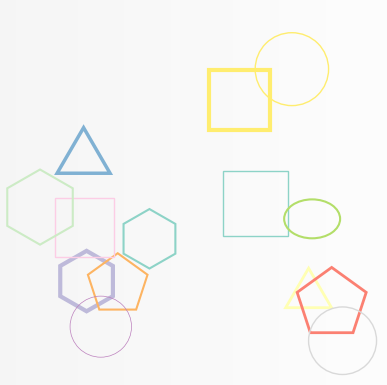[{"shape": "square", "thickness": 1, "radius": 0.42, "center": [0.659, 0.472]}, {"shape": "hexagon", "thickness": 1.5, "radius": 0.39, "center": [0.386, 0.38]}, {"shape": "triangle", "thickness": 2, "radius": 0.34, "center": [0.796, 0.235]}, {"shape": "hexagon", "thickness": 3, "radius": 0.39, "center": [0.223, 0.27]}, {"shape": "pentagon", "thickness": 2, "radius": 0.47, "center": [0.856, 0.212]}, {"shape": "triangle", "thickness": 2.5, "radius": 0.39, "center": [0.216, 0.589]}, {"shape": "pentagon", "thickness": 1.5, "radius": 0.4, "center": [0.304, 0.261]}, {"shape": "oval", "thickness": 1.5, "radius": 0.36, "center": [0.806, 0.432]}, {"shape": "square", "thickness": 1, "radius": 0.38, "center": [0.218, 0.41]}, {"shape": "circle", "thickness": 1, "radius": 0.44, "center": [0.884, 0.115]}, {"shape": "circle", "thickness": 0.5, "radius": 0.4, "center": [0.26, 0.152]}, {"shape": "hexagon", "thickness": 1.5, "radius": 0.49, "center": [0.103, 0.462]}, {"shape": "square", "thickness": 3, "radius": 0.39, "center": [0.618, 0.741]}, {"shape": "circle", "thickness": 1, "radius": 0.47, "center": [0.753, 0.82]}]